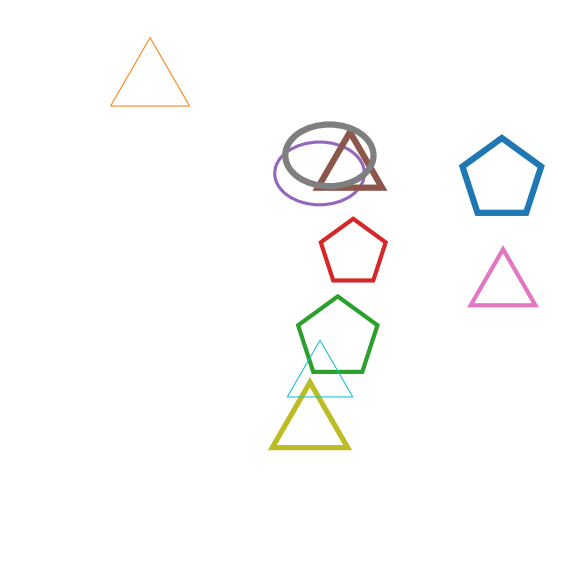[{"shape": "pentagon", "thickness": 3, "radius": 0.36, "center": [0.869, 0.689]}, {"shape": "triangle", "thickness": 0.5, "radius": 0.4, "center": [0.26, 0.855]}, {"shape": "pentagon", "thickness": 2, "radius": 0.36, "center": [0.585, 0.414]}, {"shape": "pentagon", "thickness": 2, "radius": 0.3, "center": [0.612, 0.561]}, {"shape": "oval", "thickness": 1.5, "radius": 0.39, "center": [0.553, 0.699]}, {"shape": "triangle", "thickness": 3, "radius": 0.32, "center": [0.606, 0.706]}, {"shape": "triangle", "thickness": 2, "radius": 0.32, "center": [0.871, 0.503]}, {"shape": "oval", "thickness": 3, "radius": 0.38, "center": [0.57, 0.73]}, {"shape": "triangle", "thickness": 2.5, "radius": 0.38, "center": [0.537, 0.262]}, {"shape": "triangle", "thickness": 0.5, "radius": 0.33, "center": [0.554, 0.345]}]